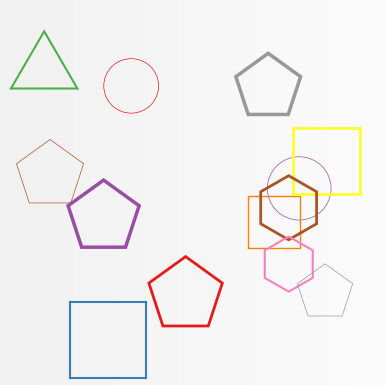[{"shape": "circle", "thickness": 0.5, "radius": 0.35, "center": [0.339, 0.777]}, {"shape": "pentagon", "thickness": 2, "radius": 0.5, "center": [0.479, 0.234]}, {"shape": "square", "thickness": 1.5, "radius": 0.49, "center": [0.279, 0.116]}, {"shape": "triangle", "thickness": 1.5, "radius": 0.49, "center": [0.114, 0.82]}, {"shape": "circle", "thickness": 0.5, "radius": 0.41, "center": [0.772, 0.511]}, {"shape": "pentagon", "thickness": 2.5, "radius": 0.48, "center": [0.267, 0.436]}, {"shape": "square", "thickness": 1, "radius": 0.33, "center": [0.707, 0.423]}, {"shape": "square", "thickness": 2, "radius": 0.43, "center": [0.842, 0.581]}, {"shape": "pentagon", "thickness": 0.5, "radius": 0.46, "center": [0.129, 0.547]}, {"shape": "hexagon", "thickness": 2, "radius": 0.42, "center": [0.745, 0.46]}, {"shape": "hexagon", "thickness": 1.5, "radius": 0.36, "center": [0.745, 0.314]}, {"shape": "pentagon", "thickness": 0.5, "radius": 0.37, "center": [0.839, 0.24]}, {"shape": "pentagon", "thickness": 2.5, "radius": 0.44, "center": [0.692, 0.774]}]